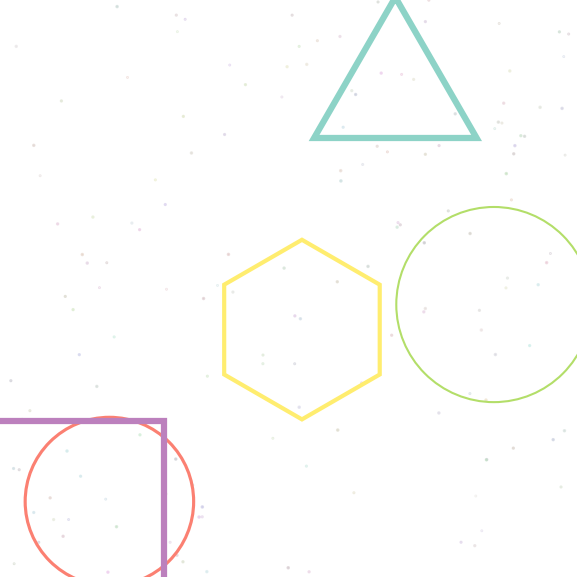[{"shape": "triangle", "thickness": 3, "radius": 0.81, "center": [0.685, 0.841]}, {"shape": "circle", "thickness": 1.5, "radius": 0.73, "center": [0.189, 0.131]}, {"shape": "circle", "thickness": 1, "radius": 0.84, "center": [0.855, 0.472]}, {"shape": "square", "thickness": 3, "radius": 0.76, "center": [0.131, 0.118]}, {"shape": "hexagon", "thickness": 2, "radius": 0.78, "center": [0.523, 0.428]}]